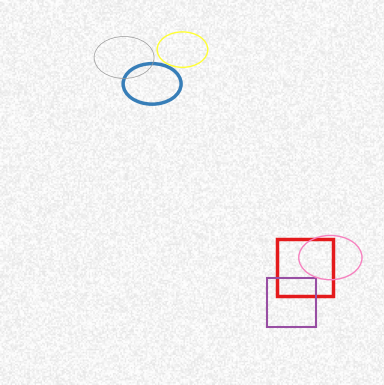[{"shape": "square", "thickness": 2.5, "radius": 0.37, "center": [0.792, 0.305]}, {"shape": "oval", "thickness": 2.5, "radius": 0.38, "center": [0.395, 0.782]}, {"shape": "square", "thickness": 1.5, "radius": 0.32, "center": [0.757, 0.213]}, {"shape": "oval", "thickness": 1, "radius": 0.33, "center": [0.474, 0.871]}, {"shape": "oval", "thickness": 1, "radius": 0.41, "center": [0.858, 0.331]}, {"shape": "oval", "thickness": 0.5, "radius": 0.39, "center": [0.322, 0.851]}]